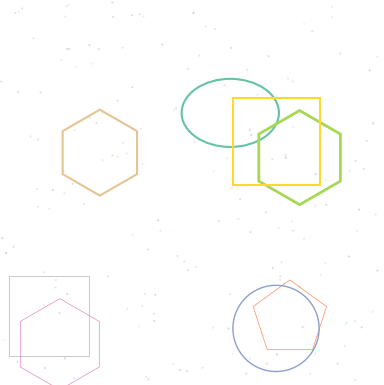[{"shape": "oval", "thickness": 1.5, "radius": 0.63, "center": [0.598, 0.707]}, {"shape": "pentagon", "thickness": 0.5, "radius": 0.5, "center": [0.753, 0.173]}, {"shape": "circle", "thickness": 1, "radius": 0.56, "center": [0.717, 0.147]}, {"shape": "hexagon", "thickness": 0.5, "radius": 0.59, "center": [0.155, 0.106]}, {"shape": "hexagon", "thickness": 2, "radius": 0.61, "center": [0.778, 0.591]}, {"shape": "square", "thickness": 1.5, "radius": 0.56, "center": [0.717, 0.633]}, {"shape": "hexagon", "thickness": 1.5, "radius": 0.56, "center": [0.259, 0.604]}, {"shape": "square", "thickness": 0.5, "radius": 0.52, "center": [0.127, 0.179]}]